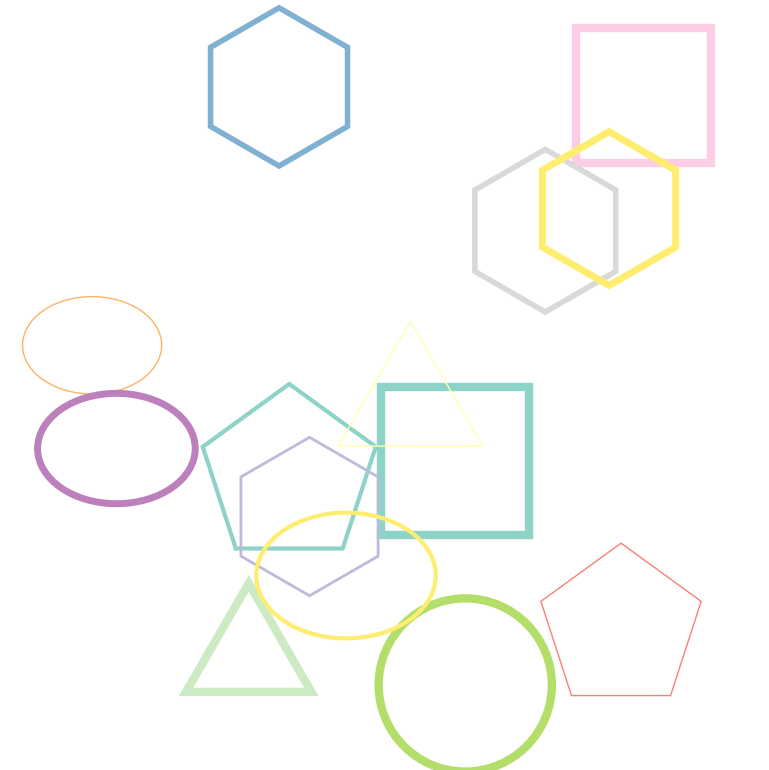[{"shape": "pentagon", "thickness": 1.5, "radius": 0.59, "center": [0.376, 0.383]}, {"shape": "square", "thickness": 3, "radius": 0.48, "center": [0.591, 0.402]}, {"shape": "triangle", "thickness": 0.5, "radius": 0.54, "center": [0.533, 0.475]}, {"shape": "hexagon", "thickness": 1, "radius": 0.51, "center": [0.402, 0.329]}, {"shape": "pentagon", "thickness": 0.5, "radius": 0.55, "center": [0.807, 0.185]}, {"shape": "hexagon", "thickness": 2, "radius": 0.51, "center": [0.362, 0.887]}, {"shape": "oval", "thickness": 0.5, "radius": 0.45, "center": [0.12, 0.552]}, {"shape": "circle", "thickness": 3, "radius": 0.56, "center": [0.604, 0.11]}, {"shape": "square", "thickness": 3, "radius": 0.44, "center": [0.836, 0.876]}, {"shape": "hexagon", "thickness": 2, "radius": 0.53, "center": [0.708, 0.7]}, {"shape": "oval", "thickness": 2.5, "radius": 0.51, "center": [0.151, 0.417]}, {"shape": "triangle", "thickness": 3, "radius": 0.47, "center": [0.323, 0.148]}, {"shape": "hexagon", "thickness": 2.5, "radius": 0.5, "center": [0.791, 0.729]}, {"shape": "oval", "thickness": 1.5, "radius": 0.58, "center": [0.449, 0.253]}]